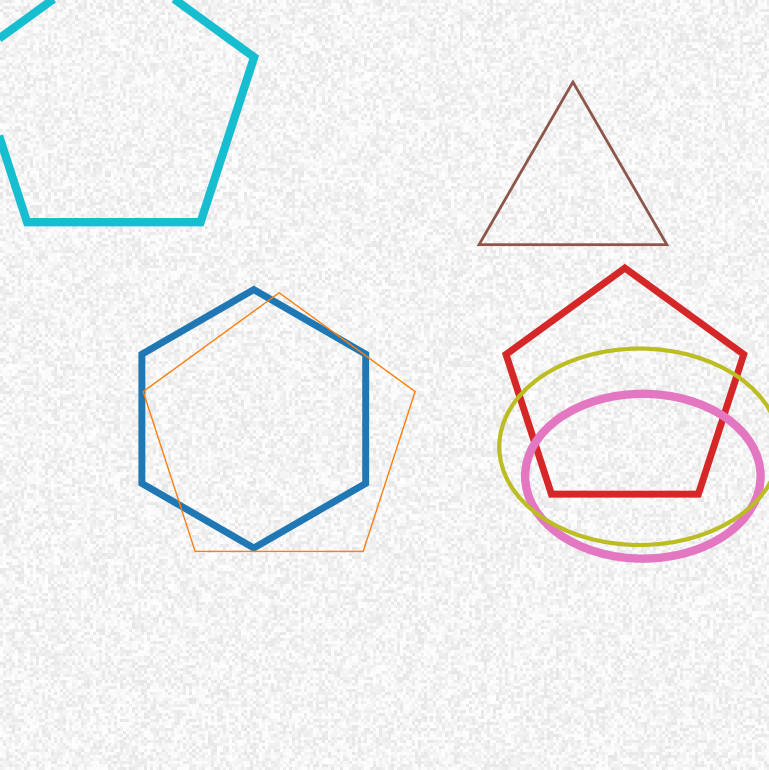[{"shape": "hexagon", "thickness": 2.5, "radius": 0.84, "center": [0.33, 0.456]}, {"shape": "pentagon", "thickness": 0.5, "radius": 0.93, "center": [0.363, 0.434]}, {"shape": "pentagon", "thickness": 2.5, "radius": 0.81, "center": [0.812, 0.49]}, {"shape": "triangle", "thickness": 1, "radius": 0.7, "center": [0.744, 0.753]}, {"shape": "oval", "thickness": 3, "radius": 0.76, "center": [0.835, 0.382]}, {"shape": "oval", "thickness": 1.5, "radius": 0.91, "center": [0.831, 0.42]}, {"shape": "pentagon", "thickness": 3, "radius": 0.96, "center": [0.148, 0.867]}]